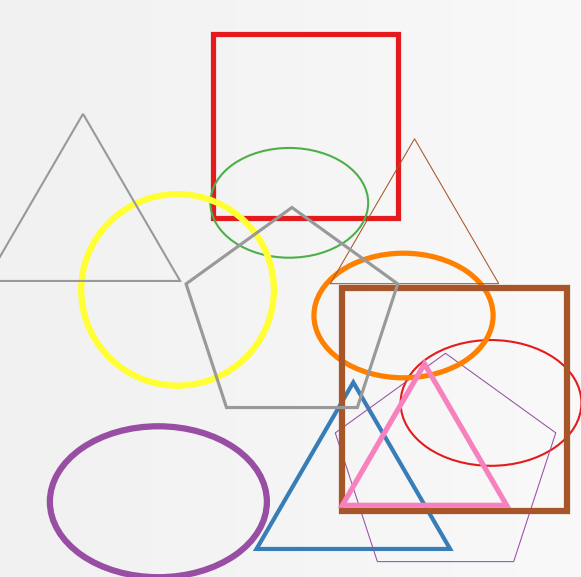[{"shape": "oval", "thickness": 1, "radius": 0.78, "center": [0.845, 0.301]}, {"shape": "square", "thickness": 2.5, "radius": 0.8, "center": [0.526, 0.78]}, {"shape": "triangle", "thickness": 2, "radius": 0.96, "center": [0.608, 0.145]}, {"shape": "oval", "thickness": 1, "radius": 0.68, "center": [0.498, 0.648]}, {"shape": "pentagon", "thickness": 0.5, "radius": 1.0, "center": [0.766, 0.188]}, {"shape": "oval", "thickness": 3, "radius": 0.93, "center": [0.272, 0.13]}, {"shape": "oval", "thickness": 2.5, "radius": 0.77, "center": [0.694, 0.453]}, {"shape": "circle", "thickness": 3, "radius": 0.83, "center": [0.305, 0.497]}, {"shape": "triangle", "thickness": 0.5, "radius": 0.84, "center": [0.713, 0.592]}, {"shape": "square", "thickness": 3, "radius": 0.96, "center": [0.782, 0.307]}, {"shape": "triangle", "thickness": 2.5, "radius": 0.82, "center": [0.73, 0.206]}, {"shape": "triangle", "thickness": 1, "radius": 0.96, "center": [0.143, 0.609]}, {"shape": "pentagon", "thickness": 1.5, "radius": 0.96, "center": [0.502, 0.448]}]